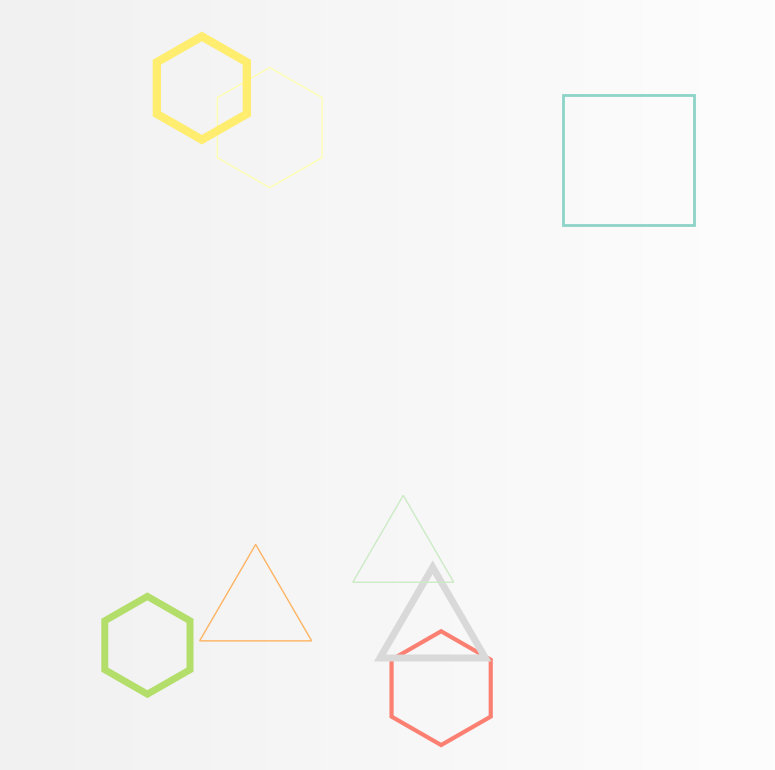[{"shape": "square", "thickness": 1, "radius": 0.42, "center": [0.811, 0.792]}, {"shape": "hexagon", "thickness": 0.5, "radius": 0.39, "center": [0.348, 0.834]}, {"shape": "hexagon", "thickness": 1.5, "radius": 0.37, "center": [0.569, 0.106]}, {"shape": "triangle", "thickness": 0.5, "radius": 0.42, "center": [0.33, 0.209]}, {"shape": "hexagon", "thickness": 2.5, "radius": 0.32, "center": [0.19, 0.162]}, {"shape": "triangle", "thickness": 2.5, "radius": 0.39, "center": [0.558, 0.185]}, {"shape": "triangle", "thickness": 0.5, "radius": 0.38, "center": [0.52, 0.281]}, {"shape": "hexagon", "thickness": 3, "radius": 0.34, "center": [0.26, 0.886]}]